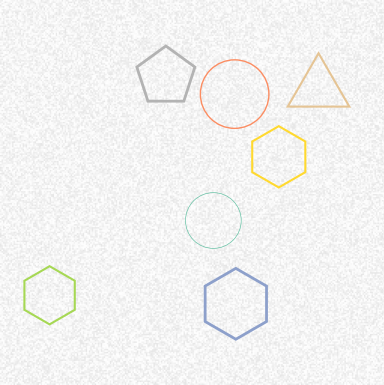[{"shape": "circle", "thickness": 0.5, "radius": 0.36, "center": [0.554, 0.427]}, {"shape": "circle", "thickness": 1, "radius": 0.44, "center": [0.609, 0.756]}, {"shape": "hexagon", "thickness": 2, "radius": 0.46, "center": [0.613, 0.211]}, {"shape": "hexagon", "thickness": 1.5, "radius": 0.38, "center": [0.129, 0.233]}, {"shape": "hexagon", "thickness": 1.5, "radius": 0.4, "center": [0.724, 0.593]}, {"shape": "triangle", "thickness": 1.5, "radius": 0.46, "center": [0.827, 0.769]}, {"shape": "pentagon", "thickness": 2, "radius": 0.4, "center": [0.431, 0.801]}]